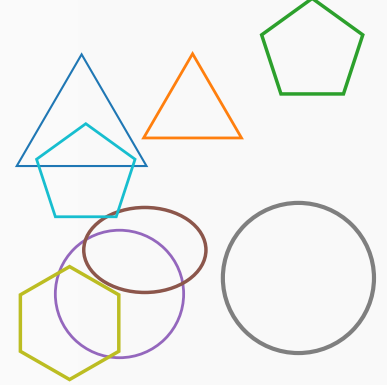[{"shape": "triangle", "thickness": 1.5, "radius": 0.97, "center": [0.211, 0.665]}, {"shape": "triangle", "thickness": 2, "radius": 0.73, "center": [0.497, 0.715]}, {"shape": "pentagon", "thickness": 2.5, "radius": 0.69, "center": [0.806, 0.867]}, {"shape": "circle", "thickness": 2, "radius": 0.83, "center": [0.308, 0.236]}, {"shape": "oval", "thickness": 2.5, "radius": 0.79, "center": [0.374, 0.351]}, {"shape": "circle", "thickness": 3, "radius": 0.98, "center": [0.77, 0.278]}, {"shape": "hexagon", "thickness": 2.5, "radius": 0.73, "center": [0.18, 0.161]}, {"shape": "pentagon", "thickness": 2, "radius": 0.67, "center": [0.221, 0.545]}]